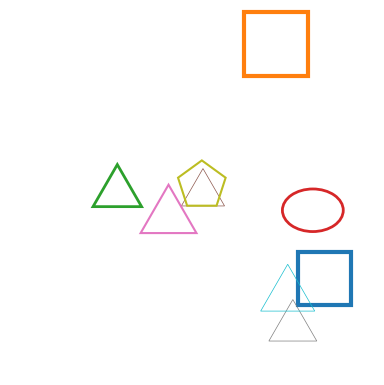[{"shape": "square", "thickness": 3, "radius": 0.35, "center": [0.843, 0.277]}, {"shape": "square", "thickness": 3, "radius": 0.42, "center": [0.717, 0.886]}, {"shape": "triangle", "thickness": 2, "radius": 0.36, "center": [0.305, 0.5]}, {"shape": "oval", "thickness": 2, "radius": 0.4, "center": [0.813, 0.454]}, {"shape": "triangle", "thickness": 0.5, "radius": 0.32, "center": [0.527, 0.497]}, {"shape": "triangle", "thickness": 1.5, "radius": 0.42, "center": [0.438, 0.436]}, {"shape": "triangle", "thickness": 0.5, "radius": 0.36, "center": [0.761, 0.15]}, {"shape": "pentagon", "thickness": 1.5, "radius": 0.32, "center": [0.524, 0.518]}, {"shape": "triangle", "thickness": 0.5, "radius": 0.41, "center": [0.747, 0.233]}]